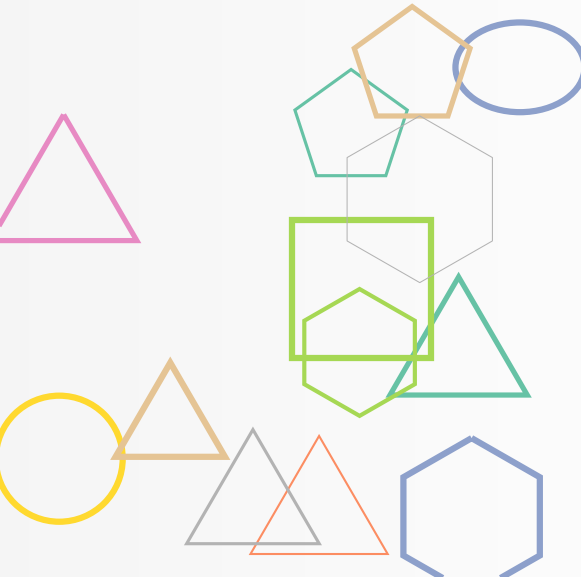[{"shape": "triangle", "thickness": 2.5, "radius": 0.68, "center": [0.789, 0.383]}, {"shape": "pentagon", "thickness": 1.5, "radius": 0.51, "center": [0.604, 0.777]}, {"shape": "triangle", "thickness": 1, "radius": 0.68, "center": [0.549, 0.108]}, {"shape": "oval", "thickness": 3, "radius": 0.55, "center": [0.895, 0.883]}, {"shape": "hexagon", "thickness": 3, "radius": 0.68, "center": [0.811, 0.105]}, {"shape": "triangle", "thickness": 2.5, "radius": 0.73, "center": [0.109, 0.655]}, {"shape": "hexagon", "thickness": 2, "radius": 0.55, "center": [0.619, 0.389]}, {"shape": "square", "thickness": 3, "radius": 0.6, "center": [0.622, 0.499]}, {"shape": "circle", "thickness": 3, "radius": 0.55, "center": [0.102, 0.205]}, {"shape": "pentagon", "thickness": 2.5, "radius": 0.52, "center": [0.709, 0.883]}, {"shape": "triangle", "thickness": 3, "radius": 0.54, "center": [0.293, 0.262]}, {"shape": "triangle", "thickness": 1.5, "radius": 0.66, "center": [0.435, 0.124]}, {"shape": "hexagon", "thickness": 0.5, "radius": 0.72, "center": [0.722, 0.654]}]